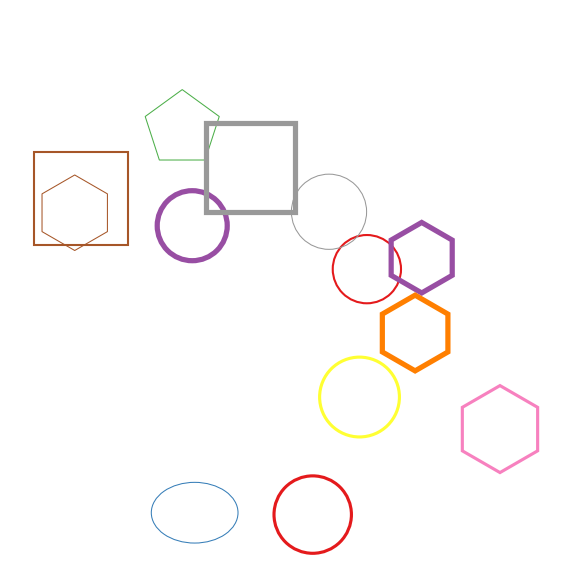[{"shape": "circle", "thickness": 1.5, "radius": 0.34, "center": [0.542, 0.108]}, {"shape": "circle", "thickness": 1, "radius": 0.3, "center": [0.635, 0.533]}, {"shape": "oval", "thickness": 0.5, "radius": 0.38, "center": [0.337, 0.111]}, {"shape": "pentagon", "thickness": 0.5, "radius": 0.34, "center": [0.316, 0.777]}, {"shape": "circle", "thickness": 2.5, "radius": 0.3, "center": [0.333, 0.608]}, {"shape": "hexagon", "thickness": 2.5, "radius": 0.31, "center": [0.73, 0.553]}, {"shape": "hexagon", "thickness": 2.5, "radius": 0.33, "center": [0.719, 0.422]}, {"shape": "circle", "thickness": 1.5, "radius": 0.35, "center": [0.623, 0.312]}, {"shape": "square", "thickness": 1, "radius": 0.4, "center": [0.14, 0.655]}, {"shape": "hexagon", "thickness": 0.5, "radius": 0.33, "center": [0.129, 0.631]}, {"shape": "hexagon", "thickness": 1.5, "radius": 0.38, "center": [0.866, 0.256]}, {"shape": "square", "thickness": 2.5, "radius": 0.38, "center": [0.434, 0.709]}, {"shape": "circle", "thickness": 0.5, "radius": 0.33, "center": [0.57, 0.632]}]